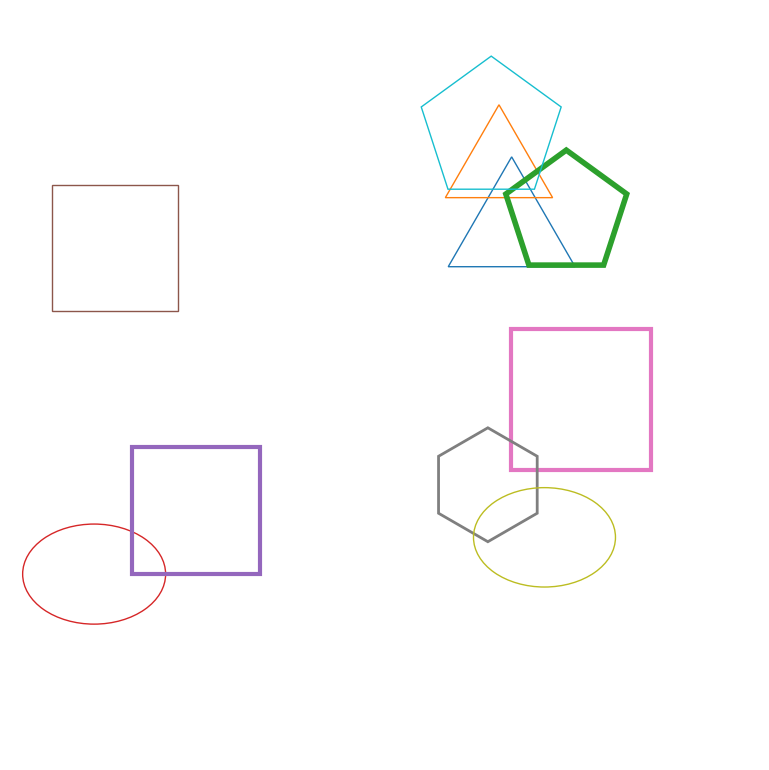[{"shape": "triangle", "thickness": 0.5, "radius": 0.48, "center": [0.664, 0.701]}, {"shape": "triangle", "thickness": 0.5, "radius": 0.4, "center": [0.648, 0.784]}, {"shape": "pentagon", "thickness": 2, "radius": 0.41, "center": [0.735, 0.722]}, {"shape": "oval", "thickness": 0.5, "radius": 0.46, "center": [0.122, 0.254]}, {"shape": "square", "thickness": 1.5, "radius": 0.41, "center": [0.254, 0.337]}, {"shape": "square", "thickness": 0.5, "radius": 0.41, "center": [0.149, 0.678]}, {"shape": "square", "thickness": 1.5, "radius": 0.46, "center": [0.755, 0.481]}, {"shape": "hexagon", "thickness": 1, "radius": 0.37, "center": [0.634, 0.37]}, {"shape": "oval", "thickness": 0.5, "radius": 0.46, "center": [0.707, 0.302]}, {"shape": "pentagon", "thickness": 0.5, "radius": 0.48, "center": [0.638, 0.832]}]